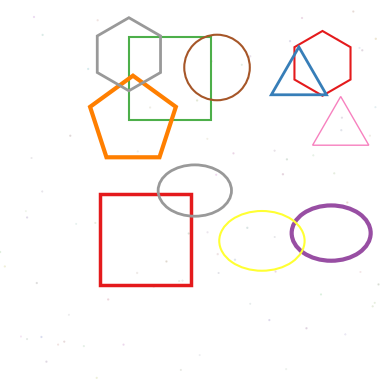[{"shape": "square", "thickness": 2.5, "radius": 0.59, "center": [0.378, 0.378]}, {"shape": "hexagon", "thickness": 1.5, "radius": 0.42, "center": [0.838, 0.835]}, {"shape": "triangle", "thickness": 2, "radius": 0.41, "center": [0.776, 0.795]}, {"shape": "square", "thickness": 1.5, "radius": 0.54, "center": [0.441, 0.795]}, {"shape": "oval", "thickness": 3, "radius": 0.51, "center": [0.86, 0.395]}, {"shape": "pentagon", "thickness": 3, "radius": 0.59, "center": [0.345, 0.686]}, {"shape": "oval", "thickness": 1.5, "radius": 0.55, "center": [0.68, 0.374]}, {"shape": "circle", "thickness": 1.5, "radius": 0.43, "center": [0.564, 0.825]}, {"shape": "triangle", "thickness": 1, "radius": 0.42, "center": [0.885, 0.665]}, {"shape": "hexagon", "thickness": 2, "radius": 0.47, "center": [0.335, 0.859]}, {"shape": "oval", "thickness": 2, "radius": 0.48, "center": [0.506, 0.505]}]